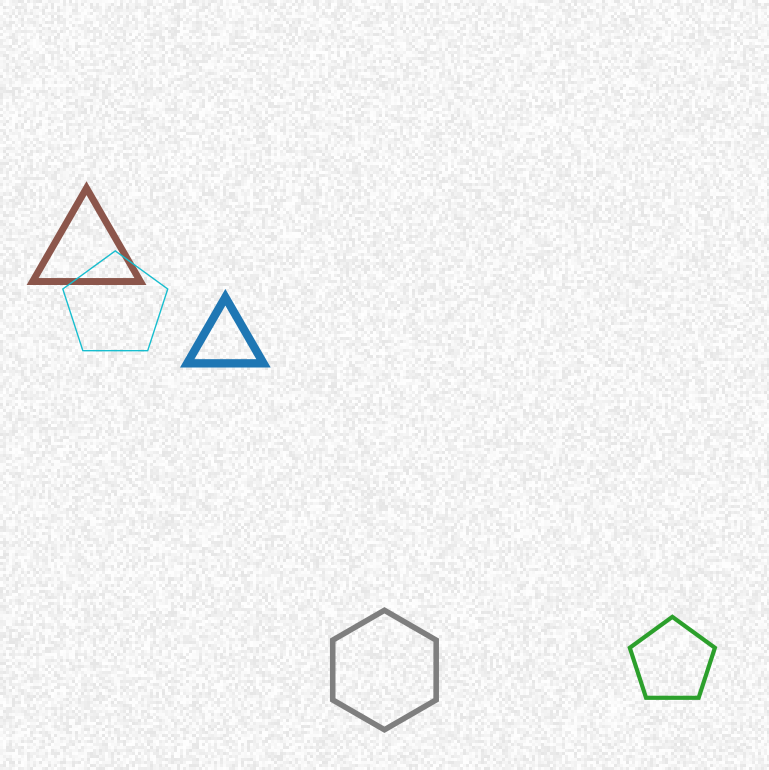[{"shape": "triangle", "thickness": 3, "radius": 0.29, "center": [0.293, 0.557]}, {"shape": "pentagon", "thickness": 1.5, "radius": 0.29, "center": [0.873, 0.141]}, {"shape": "triangle", "thickness": 2.5, "radius": 0.4, "center": [0.112, 0.675]}, {"shape": "hexagon", "thickness": 2, "radius": 0.39, "center": [0.499, 0.13]}, {"shape": "pentagon", "thickness": 0.5, "radius": 0.36, "center": [0.15, 0.603]}]